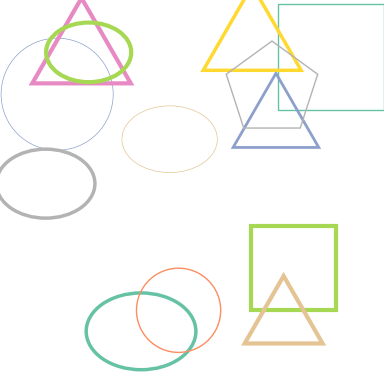[{"shape": "square", "thickness": 1, "radius": 0.69, "center": [0.86, 0.852]}, {"shape": "oval", "thickness": 2.5, "radius": 0.71, "center": [0.366, 0.139]}, {"shape": "circle", "thickness": 1, "radius": 0.55, "center": [0.464, 0.194]}, {"shape": "triangle", "thickness": 2, "radius": 0.64, "center": [0.717, 0.681]}, {"shape": "circle", "thickness": 0.5, "radius": 0.73, "center": [0.148, 0.755]}, {"shape": "triangle", "thickness": 3, "radius": 0.74, "center": [0.212, 0.857]}, {"shape": "square", "thickness": 3, "radius": 0.55, "center": [0.762, 0.304]}, {"shape": "oval", "thickness": 3, "radius": 0.55, "center": [0.23, 0.864]}, {"shape": "triangle", "thickness": 2.5, "radius": 0.73, "center": [0.655, 0.891]}, {"shape": "triangle", "thickness": 3, "radius": 0.58, "center": [0.737, 0.166]}, {"shape": "oval", "thickness": 0.5, "radius": 0.62, "center": [0.441, 0.638]}, {"shape": "pentagon", "thickness": 1, "radius": 0.62, "center": [0.706, 0.768]}, {"shape": "oval", "thickness": 2.5, "radius": 0.64, "center": [0.119, 0.523]}]